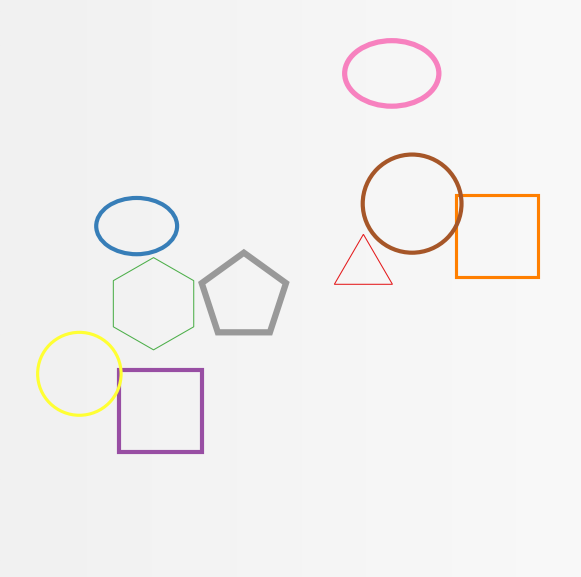[{"shape": "triangle", "thickness": 0.5, "radius": 0.29, "center": [0.625, 0.536]}, {"shape": "oval", "thickness": 2, "radius": 0.35, "center": [0.235, 0.608]}, {"shape": "hexagon", "thickness": 0.5, "radius": 0.4, "center": [0.264, 0.473]}, {"shape": "square", "thickness": 2, "radius": 0.36, "center": [0.276, 0.287]}, {"shape": "square", "thickness": 1.5, "radius": 0.36, "center": [0.855, 0.591]}, {"shape": "circle", "thickness": 1.5, "radius": 0.36, "center": [0.137, 0.352]}, {"shape": "circle", "thickness": 2, "radius": 0.42, "center": [0.709, 0.647]}, {"shape": "oval", "thickness": 2.5, "radius": 0.41, "center": [0.674, 0.872]}, {"shape": "pentagon", "thickness": 3, "radius": 0.38, "center": [0.42, 0.485]}]